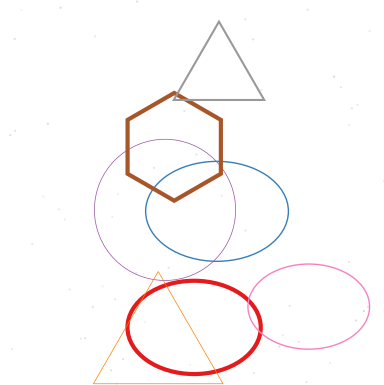[{"shape": "oval", "thickness": 3, "radius": 0.87, "center": [0.504, 0.15]}, {"shape": "oval", "thickness": 1, "radius": 0.93, "center": [0.564, 0.451]}, {"shape": "circle", "thickness": 0.5, "radius": 0.92, "center": [0.429, 0.455]}, {"shape": "triangle", "thickness": 0.5, "radius": 0.97, "center": [0.411, 0.1]}, {"shape": "hexagon", "thickness": 3, "radius": 0.7, "center": [0.453, 0.619]}, {"shape": "oval", "thickness": 1, "radius": 0.79, "center": [0.802, 0.204]}, {"shape": "triangle", "thickness": 1.5, "radius": 0.68, "center": [0.569, 0.808]}]